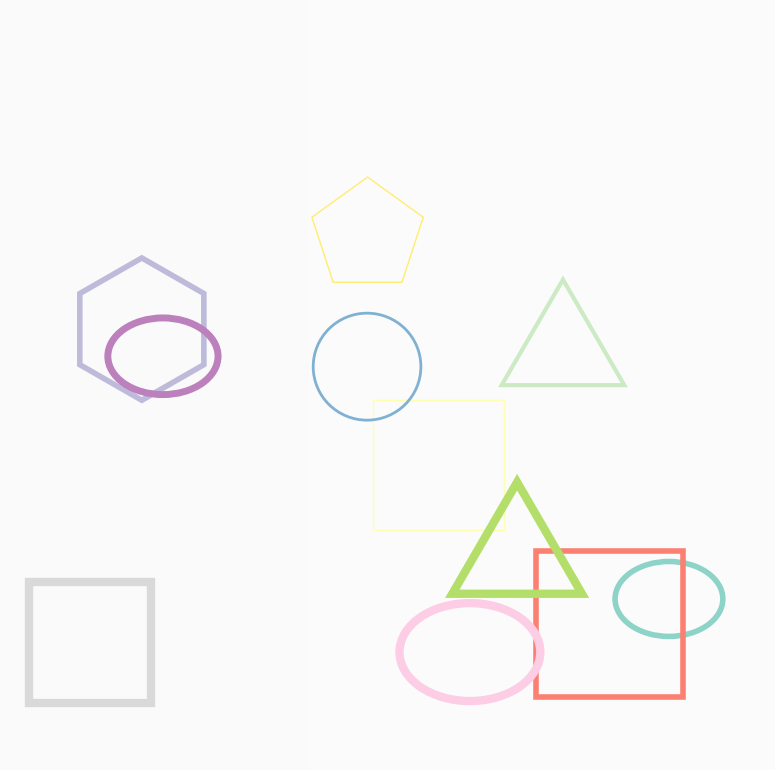[{"shape": "oval", "thickness": 2, "radius": 0.35, "center": [0.863, 0.222]}, {"shape": "square", "thickness": 0.5, "radius": 0.42, "center": [0.566, 0.396]}, {"shape": "hexagon", "thickness": 2, "radius": 0.46, "center": [0.183, 0.573]}, {"shape": "square", "thickness": 2, "radius": 0.47, "center": [0.786, 0.19]}, {"shape": "circle", "thickness": 1, "radius": 0.35, "center": [0.474, 0.524]}, {"shape": "triangle", "thickness": 3, "radius": 0.48, "center": [0.667, 0.277]}, {"shape": "oval", "thickness": 3, "radius": 0.45, "center": [0.606, 0.153]}, {"shape": "square", "thickness": 3, "radius": 0.39, "center": [0.117, 0.166]}, {"shape": "oval", "thickness": 2.5, "radius": 0.36, "center": [0.21, 0.537]}, {"shape": "triangle", "thickness": 1.5, "radius": 0.46, "center": [0.726, 0.545]}, {"shape": "pentagon", "thickness": 0.5, "radius": 0.38, "center": [0.474, 0.695]}]